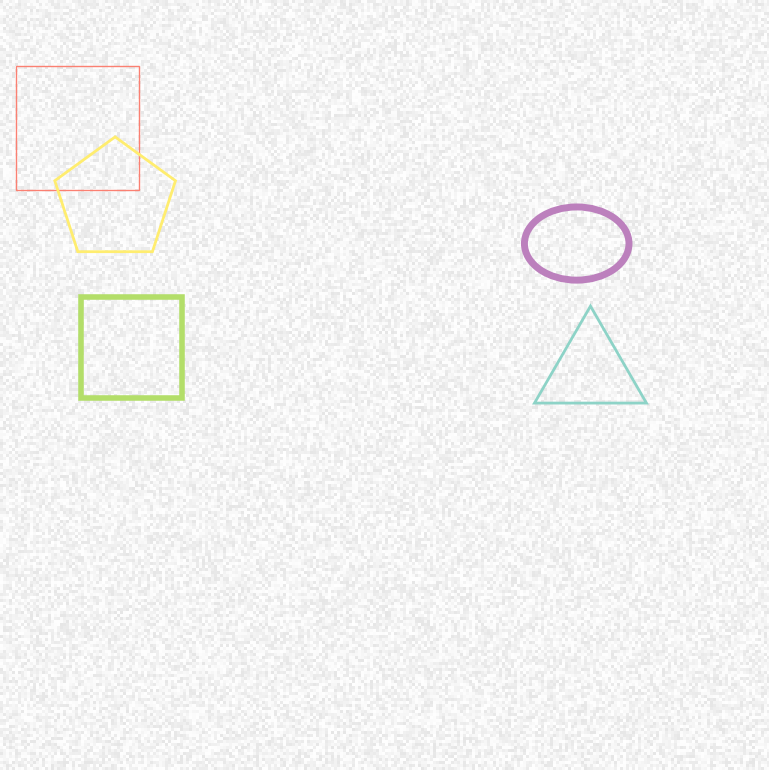[{"shape": "triangle", "thickness": 1, "radius": 0.42, "center": [0.767, 0.518]}, {"shape": "square", "thickness": 0.5, "radius": 0.4, "center": [0.101, 0.834]}, {"shape": "square", "thickness": 2, "radius": 0.33, "center": [0.171, 0.549]}, {"shape": "oval", "thickness": 2.5, "radius": 0.34, "center": [0.749, 0.684]}, {"shape": "pentagon", "thickness": 1, "radius": 0.41, "center": [0.15, 0.74]}]